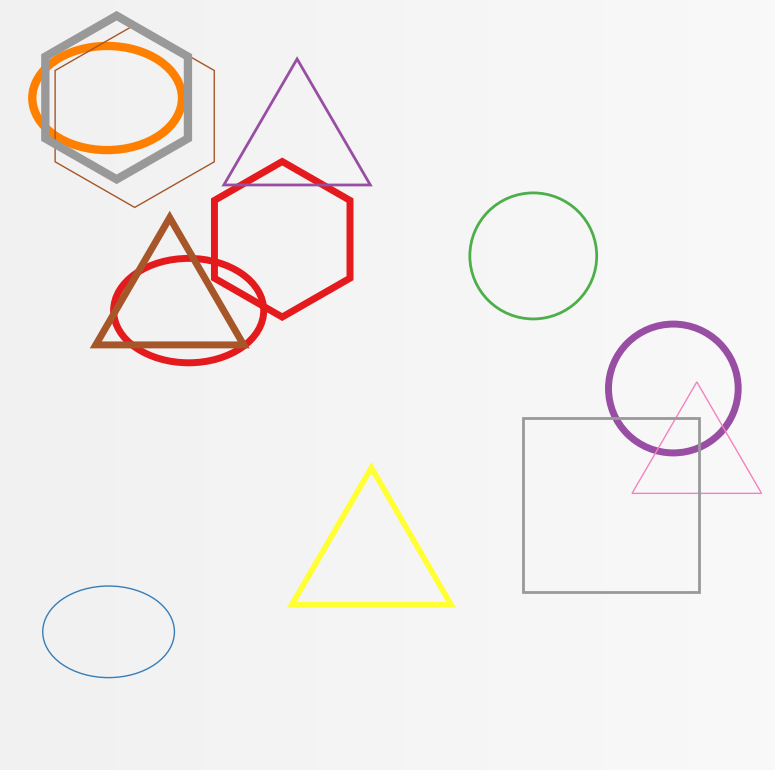[{"shape": "oval", "thickness": 2.5, "radius": 0.48, "center": [0.243, 0.597]}, {"shape": "hexagon", "thickness": 2.5, "radius": 0.5, "center": [0.364, 0.689]}, {"shape": "oval", "thickness": 0.5, "radius": 0.42, "center": [0.14, 0.179]}, {"shape": "circle", "thickness": 1, "radius": 0.41, "center": [0.688, 0.668]}, {"shape": "circle", "thickness": 2.5, "radius": 0.42, "center": [0.869, 0.495]}, {"shape": "triangle", "thickness": 1, "radius": 0.55, "center": [0.383, 0.814]}, {"shape": "oval", "thickness": 3, "radius": 0.48, "center": [0.138, 0.873]}, {"shape": "triangle", "thickness": 2, "radius": 0.59, "center": [0.479, 0.274]}, {"shape": "hexagon", "thickness": 0.5, "radius": 0.59, "center": [0.174, 0.849]}, {"shape": "triangle", "thickness": 2.5, "radius": 0.55, "center": [0.219, 0.607]}, {"shape": "triangle", "thickness": 0.5, "radius": 0.48, "center": [0.899, 0.408]}, {"shape": "square", "thickness": 1, "radius": 0.57, "center": [0.789, 0.344]}, {"shape": "hexagon", "thickness": 3, "radius": 0.53, "center": [0.151, 0.873]}]